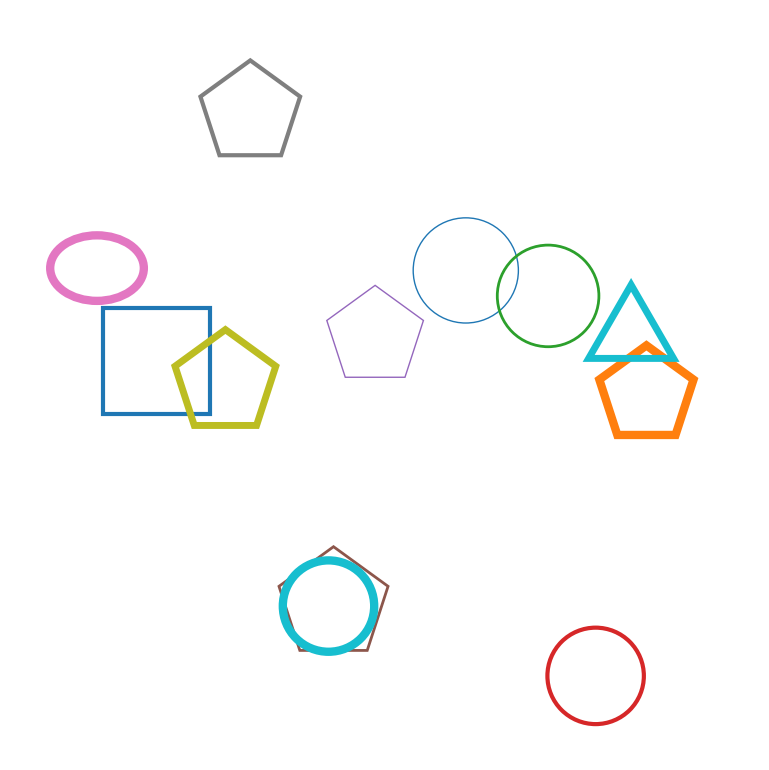[{"shape": "circle", "thickness": 0.5, "radius": 0.34, "center": [0.605, 0.649]}, {"shape": "square", "thickness": 1.5, "radius": 0.35, "center": [0.203, 0.531]}, {"shape": "pentagon", "thickness": 3, "radius": 0.32, "center": [0.84, 0.487]}, {"shape": "circle", "thickness": 1, "radius": 0.33, "center": [0.712, 0.616]}, {"shape": "circle", "thickness": 1.5, "radius": 0.31, "center": [0.774, 0.122]}, {"shape": "pentagon", "thickness": 0.5, "radius": 0.33, "center": [0.487, 0.563]}, {"shape": "pentagon", "thickness": 1, "radius": 0.37, "center": [0.433, 0.216]}, {"shape": "oval", "thickness": 3, "radius": 0.3, "center": [0.126, 0.652]}, {"shape": "pentagon", "thickness": 1.5, "radius": 0.34, "center": [0.325, 0.853]}, {"shape": "pentagon", "thickness": 2.5, "radius": 0.34, "center": [0.293, 0.503]}, {"shape": "triangle", "thickness": 2.5, "radius": 0.32, "center": [0.82, 0.566]}, {"shape": "circle", "thickness": 3, "radius": 0.3, "center": [0.427, 0.213]}]